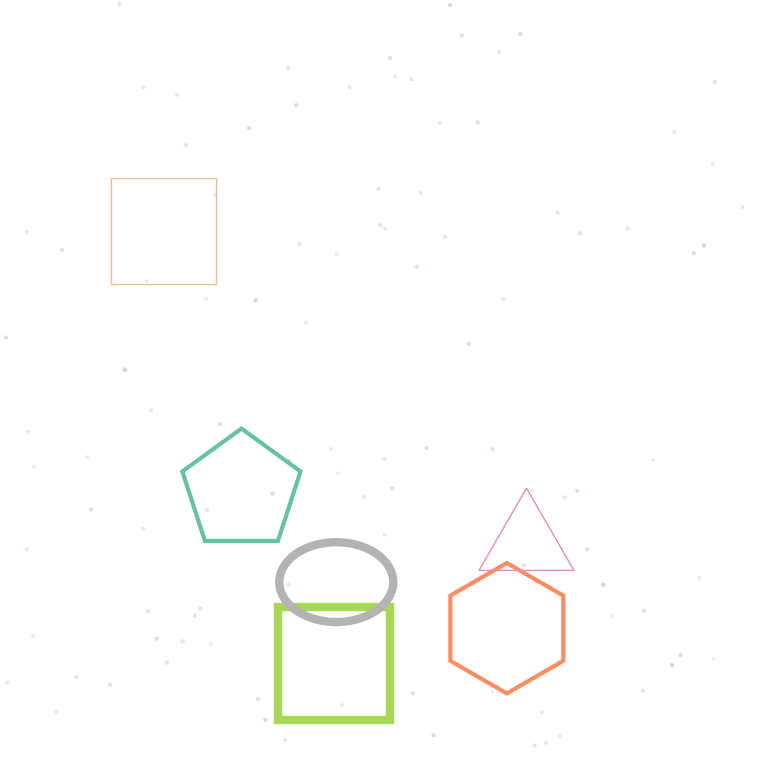[{"shape": "pentagon", "thickness": 1.5, "radius": 0.4, "center": [0.314, 0.363]}, {"shape": "hexagon", "thickness": 1.5, "radius": 0.42, "center": [0.658, 0.184]}, {"shape": "triangle", "thickness": 0.5, "radius": 0.36, "center": [0.684, 0.295]}, {"shape": "square", "thickness": 3, "radius": 0.37, "center": [0.434, 0.138]}, {"shape": "square", "thickness": 0.5, "radius": 0.34, "center": [0.213, 0.7]}, {"shape": "oval", "thickness": 3, "radius": 0.37, "center": [0.437, 0.244]}]